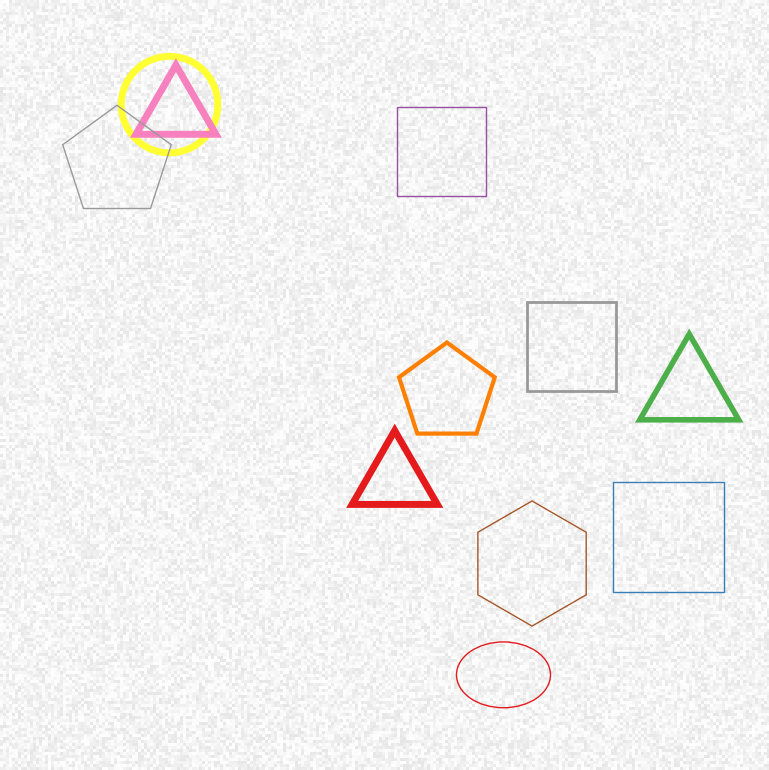[{"shape": "triangle", "thickness": 2.5, "radius": 0.32, "center": [0.513, 0.377]}, {"shape": "oval", "thickness": 0.5, "radius": 0.31, "center": [0.654, 0.124]}, {"shape": "square", "thickness": 0.5, "radius": 0.36, "center": [0.868, 0.303]}, {"shape": "triangle", "thickness": 2, "radius": 0.37, "center": [0.895, 0.492]}, {"shape": "square", "thickness": 0.5, "radius": 0.29, "center": [0.574, 0.803]}, {"shape": "pentagon", "thickness": 1.5, "radius": 0.33, "center": [0.58, 0.49]}, {"shape": "circle", "thickness": 2.5, "radius": 0.31, "center": [0.22, 0.864]}, {"shape": "hexagon", "thickness": 0.5, "radius": 0.41, "center": [0.691, 0.268]}, {"shape": "triangle", "thickness": 2.5, "radius": 0.3, "center": [0.228, 0.856]}, {"shape": "pentagon", "thickness": 0.5, "radius": 0.37, "center": [0.152, 0.789]}, {"shape": "square", "thickness": 1, "radius": 0.29, "center": [0.742, 0.55]}]